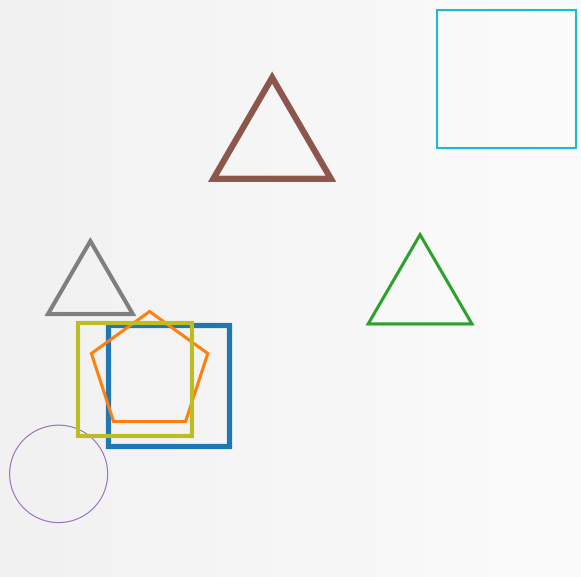[{"shape": "square", "thickness": 2.5, "radius": 0.52, "center": [0.29, 0.332]}, {"shape": "pentagon", "thickness": 1.5, "radius": 0.53, "center": [0.257, 0.354]}, {"shape": "triangle", "thickness": 1.5, "radius": 0.52, "center": [0.723, 0.49]}, {"shape": "circle", "thickness": 0.5, "radius": 0.42, "center": [0.101, 0.179]}, {"shape": "triangle", "thickness": 3, "radius": 0.58, "center": [0.468, 0.748]}, {"shape": "triangle", "thickness": 2, "radius": 0.42, "center": [0.155, 0.497]}, {"shape": "square", "thickness": 2, "radius": 0.49, "center": [0.232, 0.342]}, {"shape": "square", "thickness": 1, "radius": 0.6, "center": [0.872, 0.862]}]